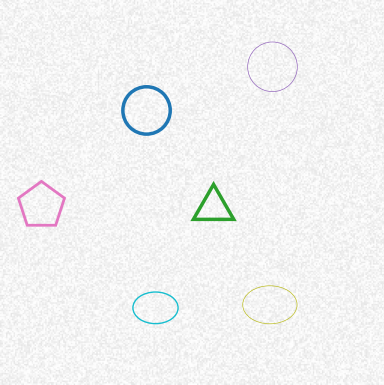[{"shape": "circle", "thickness": 2.5, "radius": 0.31, "center": [0.381, 0.713]}, {"shape": "triangle", "thickness": 2.5, "radius": 0.3, "center": [0.555, 0.46]}, {"shape": "circle", "thickness": 0.5, "radius": 0.32, "center": [0.708, 0.826]}, {"shape": "pentagon", "thickness": 2, "radius": 0.31, "center": [0.108, 0.466]}, {"shape": "oval", "thickness": 0.5, "radius": 0.35, "center": [0.701, 0.208]}, {"shape": "oval", "thickness": 1, "radius": 0.29, "center": [0.404, 0.2]}]